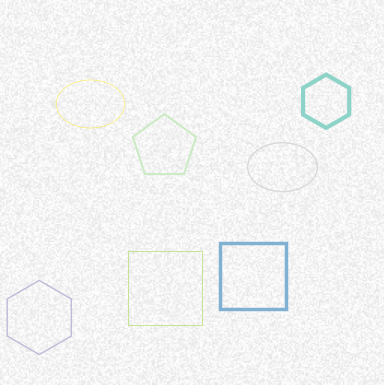[{"shape": "hexagon", "thickness": 3, "radius": 0.35, "center": [0.847, 0.737]}, {"shape": "hexagon", "thickness": 1, "radius": 0.48, "center": [0.102, 0.175]}, {"shape": "square", "thickness": 2.5, "radius": 0.43, "center": [0.657, 0.283]}, {"shape": "square", "thickness": 0.5, "radius": 0.48, "center": [0.428, 0.251]}, {"shape": "oval", "thickness": 1, "radius": 0.45, "center": [0.734, 0.566]}, {"shape": "pentagon", "thickness": 1.5, "radius": 0.43, "center": [0.427, 0.618]}, {"shape": "oval", "thickness": 0.5, "radius": 0.45, "center": [0.235, 0.73]}]